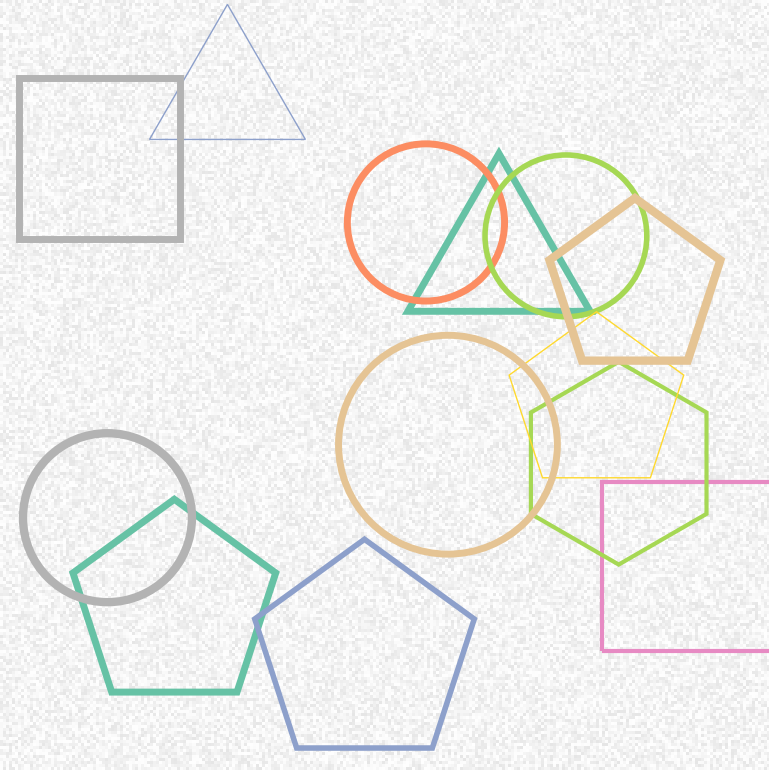[{"shape": "pentagon", "thickness": 2.5, "radius": 0.69, "center": [0.226, 0.213]}, {"shape": "triangle", "thickness": 2.5, "radius": 0.68, "center": [0.648, 0.664]}, {"shape": "circle", "thickness": 2.5, "radius": 0.51, "center": [0.553, 0.711]}, {"shape": "triangle", "thickness": 0.5, "radius": 0.58, "center": [0.295, 0.877]}, {"shape": "pentagon", "thickness": 2, "radius": 0.75, "center": [0.473, 0.15]}, {"shape": "square", "thickness": 1.5, "radius": 0.55, "center": [0.891, 0.264]}, {"shape": "hexagon", "thickness": 1.5, "radius": 0.66, "center": [0.804, 0.398]}, {"shape": "circle", "thickness": 2, "radius": 0.53, "center": [0.735, 0.694]}, {"shape": "pentagon", "thickness": 0.5, "radius": 0.6, "center": [0.775, 0.476]}, {"shape": "circle", "thickness": 2.5, "radius": 0.71, "center": [0.582, 0.422]}, {"shape": "pentagon", "thickness": 3, "radius": 0.58, "center": [0.825, 0.626]}, {"shape": "square", "thickness": 2.5, "radius": 0.52, "center": [0.129, 0.795]}, {"shape": "circle", "thickness": 3, "radius": 0.55, "center": [0.14, 0.328]}]